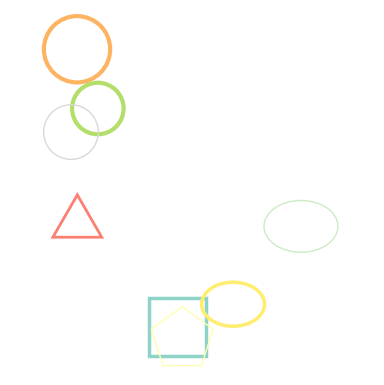[{"shape": "square", "thickness": 2.5, "radius": 0.37, "center": [0.462, 0.151]}, {"shape": "pentagon", "thickness": 1, "radius": 0.42, "center": [0.473, 0.119]}, {"shape": "triangle", "thickness": 2, "radius": 0.37, "center": [0.201, 0.42]}, {"shape": "circle", "thickness": 3, "radius": 0.43, "center": [0.2, 0.872]}, {"shape": "circle", "thickness": 3, "radius": 0.33, "center": [0.254, 0.718]}, {"shape": "circle", "thickness": 1, "radius": 0.35, "center": [0.184, 0.657]}, {"shape": "oval", "thickness": 1, "radius": 0.48, "center": [0.782, 0.412]}, {"shape": "oval", "thickness": 2.5, "radius": 0.41, "center": [0.605, 0.21]}]